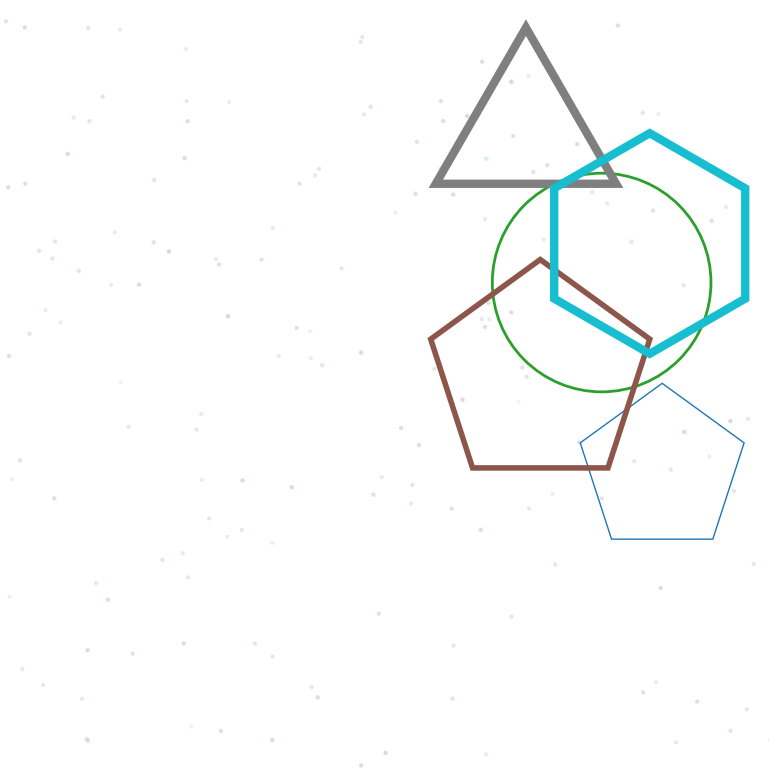[{"shape": "pentagon", "thickness": 0.5, "radius": 0.56, "center": [0.86, 0.39]}, {"shape": "circle", "thickness": 1, "radius": 0.71, "center": [0.781, 0.633]}, {"shape": "pentagon", "thickness": 2, "radius": 0.75, "center": [0.702, 0.513]}, {"shape": "triangle", "thickness": 3, "radius": 0.68, "center": [0.683, 0.829]}, {"shape": "hexagon", "thickness": 3, "radius": 0.72, "center": [0.844, 0.684]}]